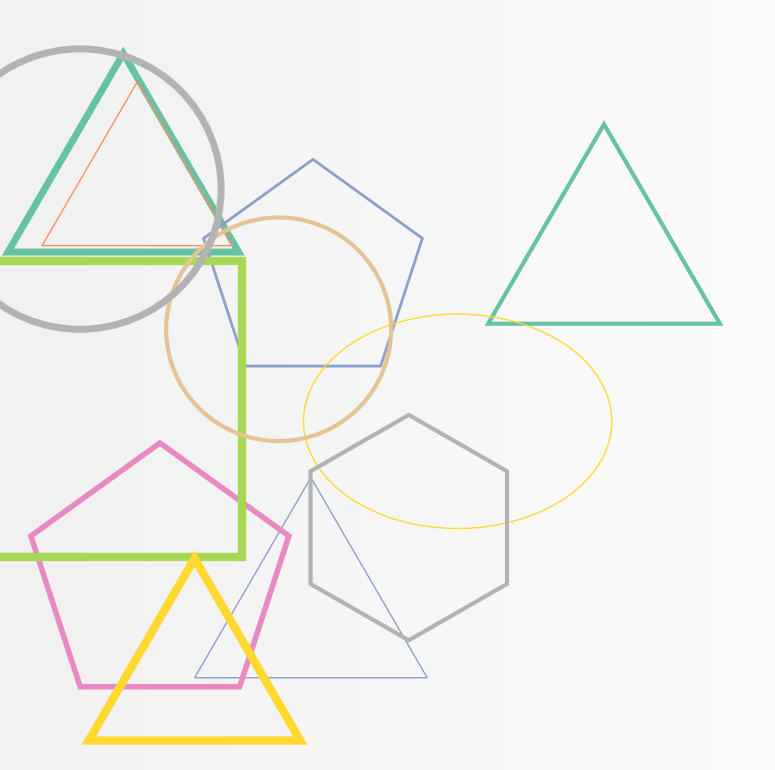[{"shape": "triangle", "thickness": 2.5, "radius": 0.86, "center": [0.159, 0.759]}, {"shape": "triangle", "thickness": 1.5, "radius": 0.86, "center": [0.779, 0.666]}, {"shape": "triangle", "thickness": 0.5, "radius": 0.71, "center": [0.177, 0.752]}, {"shape": "pentagon", "thickness": 1, "radius": 0.74, "center": [0.404, 0.645]}, {"shape": "triangle", "thickness": 0.5, "radius": 0.87, "center": [0.401, 0.206]}, {"shape": "pentagon", "thickness": 2, "radius": 0.88, "center": [0.206, 0.25]}, {"shape": "square", "thickness": 3, "radius": 0.96, "center": [0.12, 0.469]}, {"shape": "oval", "thickness": 0.5, "radius": 0.99, "center": [0.591, 0.453]}, {"shape": "triangle", "thickness": 3, "radius": 0.79, "center": [0.251, 0.117]}, {"shape": "circle", "thickness": 1.5, "radius": 0.73, "center": [0.36, 0.572]}, {"shape": "circle", "thickness": 2.5, "radius": 0.91, "center": [0.103, 0.754]}, {"shape": "hexagon", "thickness": 1.5, "radius": 0.73, "center": [0.527, 0.315]}]